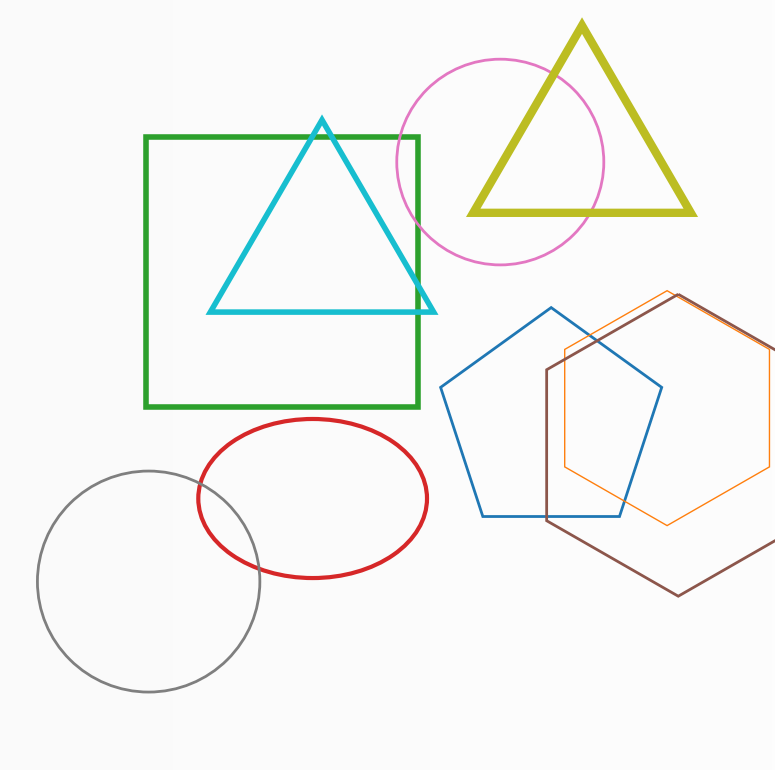[{"shape": "pentagon", "thickness": 1, "radius": 0.75, "center": [0.711, 0.451]}, {"shape": "hexagon", "thickness": 0.5, "radius": 0.76, "center": [0.861, 0.47]}, {"shape": "square", "thickness": 2, "radius": 0.88, "center": [0.364, 0.646]}, {"shape": "oval", "thickness": 1.5, "radius": 0.74, "center": [0.403, 0.353]}, {"shape": "hexagon", "thickness": 1, "radius": 0.98, "center": [0.875, 0.422]}, {"shape": "circle", "thickness": 1, "radius": 0.67, "center": [0.646, 0.79]}, {"shape": "circle", "thickness": 1, "radius": 0.72, "center": [0.192, 0.245]}, {"shape": "triangle", "thickness": 3, "radius": 0.81, "center": [0.751, 0.805]}, {"shape": "triangle", "thickness": 2, "radius": 0.83, "center": [0.415, 0.678]}]